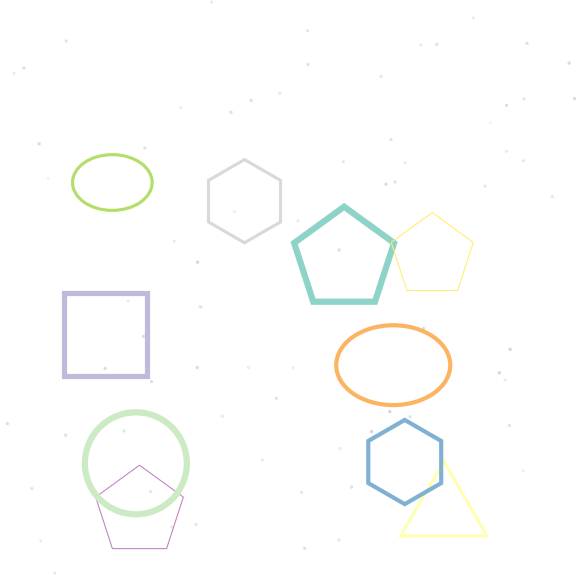[{"shape": "pentagon", "thickness": 3, "radius": 0.45, "center": [0.596, 0.55]}, {"shape": "triangle", "thickness": 1.5, "radius": 0.43, "center": [0.769, 0.114]}, {"shape": "square", "thickness": 2.5, "radius": 0.36, "center": [0.183, 0.421]}, {"shape": "hexagon", "thickness": 2, "radius": 0.36, "center": [0.701, 0.199]}, {"shape": "oval", "thickness": 2, "radius": 0.49, "center": [0.681, 0.367]}, {"shape": "oval", "thickness": 1.5, "radius": 0.34, "center": [0.194, 0.683]}, {"shape": "hexagon", "thickness": 1.5, "radius": 0.36, "center": [0.423, 0.651]}, {"shape": "pentagon", "thickness": 0.5, "radius": 0.4, "center": [0.242, 0.114]}, {"shape": "circle", "thickness": 3, "radius": 0.44, "center": [0.235, 0.197]}, {"shape": "pentagon", "thickness": 0.5, "radius": 0.37, "center": [0.748, 0.556]}]